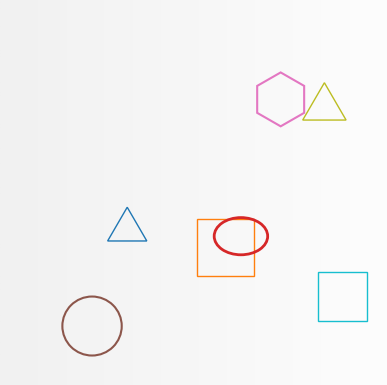[{"shape": "triangle", "thickness": 1, "radius": 0.29, "center": [0.328, 0.403]}, {"shape": "square", "thickness": 1, "radius": 0.37, "center": [0.581, 0.357]}, {"shape": "oval", "thickness": 2, "radius": 0.35, "center": [0.622, 0.387]}, {"shape": "circle", "thickness": 1.5, "radius": 0.38, "center": [0.238, 0.153]}, {"shape": "hexagon", "thickness": 1.5, "radius": 0.35, "center": [0.724, 0.742]}, {"shape": "triangle", "thickness": 1, "radius": 0.32, "center": [0.837, 0.72]}, {"shape": "square", "thickness": 1, "radius": 0.32, "center": [0.883, 0.23]}]